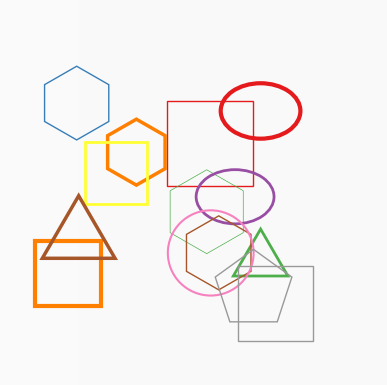[{"shape": "oval", "thickness": 3, "radius": 0.51, "center": [0.672, 0.712]}, {"shape": "square", "thickness": 1, "radius": 0.55, "center": [0.543, 0.627]}, {"shape": "hexagon", "thickness": 1, "radius": 0.48, "center": [0.198, 0.732]}, {"shape": "triangle", "thickness": 2, "radius": 0.41, "center": [0.673, 0.324]}, {"shape": "hexagon", "thickness": 0.5, "radius": 0.54, "center": [0.533, 0.45]}, {"shape": "oval", "thickness": 2, "radius": 0.5, "center": [0.607, 0.489]}, {"shape": "square", "thickness": 3, "radius": 0.42, "center": [0.175, 0.291]}, {"shape": "hexagon", "thickness": 2.5, "radius": 0.43, "center": [0.352, 0.605]}, {"shape": "square", "thickness": 2, "radius": 0.4, "center": [0.299, 0.551]}, {"shape": "hexagon", "thickness": 1, "radius": 0.48, "center": [0.564, 0.343]}, {"shape": "triangle", "thickness": 2.5, "radius": 0.54, "center": [0.203, 0.383]}, {"shape": "circle", "thickness": 1.5, "radius": 0.55, "center": [0.544, 0.343]}, {"shape": "square", "thickness": 1, "radius": 0.48, "center": [0.71, 0.212]}, {"shape": "pentagon", "thickness": 1, "radius": 0.52, "center": [0.654, 0.248]}]